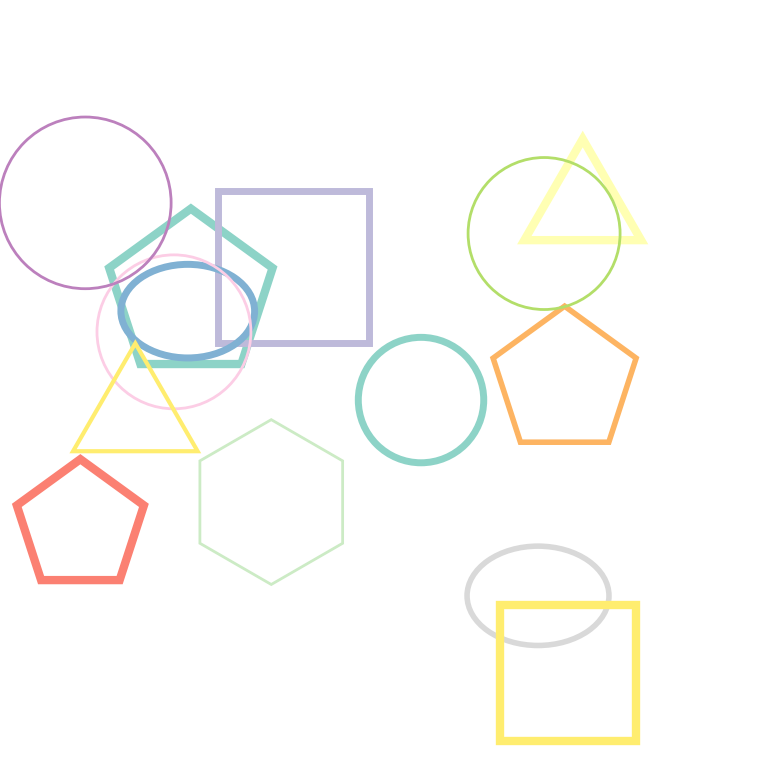[{"shape": "circle", "thickness": 2.5, "radius": 0.41, "center": [0.547, 0.48]}, {"shape": "pentagon", "thickness": 3, "radius": 0.56, "center": [0.248, 0.617]}, {"shape": "triangle", "thickness": 3, "radius": 0.44, "center": [0.757, 0.732]}, {"shape": "square", "thickness": 2.5, "radius": 0.49, "center": [0.381, 0.653]}, {"shape": "pentagon", "thickness": 3, "radius": 0.43, "center": [0.104, 0.317]}, {"shape": "oval", "thickness": 2.5, "radius": 0.43, "center": [0.244, 0.596]}, {"shape": "pentagon", "thickness": 2, "radius": 0.49, "center": [0.733, 0.505]}, {"shape": "circle", "thickness": 1, "radius": 0.49, "center": [0.707, 0.697]}, {"shape": "circle", "thickness": 1, "radius": 0.5, "center": [0.226, 0.569]}, {"shape": "oval", "thickness": 2, "radius": 0.46, "center": [0.699, 0.226]}, {"shape": "circle", "thickness": 1, "radius": 0.56, "center": [0.111, 0.737]}, {"shape": "hexagon", "thickness": 1, "radius": 0.54, "center": [0.352, 0.348]}, {"shape": "square", "thickness": 3, "radius": 0.44, "center": [0.738, 0.126]}, {"shape": "triangle", "thickness": 1.5, "radius": 0.47, "center": [0.176, 0.461]}]